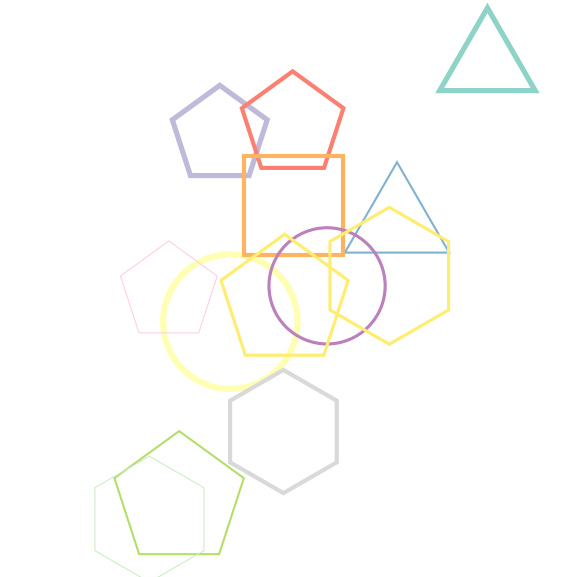[{"shape": "triangle", "thickness": 2.5, "radius": 0.48, "center": [0.844, 0.89]}, {"shape": "circle", "thickness": 3, "radius": 0.58, "center": [0.399, 0.442]}, {"shape": "pentagon", "thickness": 2.5, "radius": 0.43, "center": [0.381, 0.765]}, {"shape": "pentagon", "thickness": 2, "radius": 0.46, "center": [0.507, 0.783]}, {"shape": "triangle", "thickness": 1, "radius": 0.52, "center": [0.687, 0.614]}, {"shape": "square", "thickness": 2, "radius": 0.43, "center": [0.508, 0.644]}, {"shape": "pentagon", "thickness": 1, "radius": 0.59, "center": [0.31, 0.135]}, {"shape": "pentagon", "thickness": 0.5, "radius": 0.44, "center": [0.292, 0.494]}, {"shape": "hexagon", "thickness": 2, "radius": 0.53, "center": [0.491, 0.252]}, {"shape": "circle", "thickness": 1.5, "radius": 0.5, "center": [0.566, 0.504]}, {"shape": "hexagon", "thickness": 0.5, "radius": 0.54, "center": [0.259, 0.1]}, {"shape": "pentagon", "thickness": 1.5, "radius": 0.58, "center": [0.493, 0.478]}, {"shape": "hexagon", "thickness": 1.5, "radius": 0.59, "center": [0.674, 0.522]}]